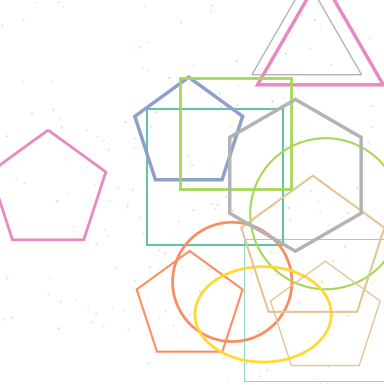[{"shape": "square", "thickness": 1.5, "radius": 0.88, "center": [0.559, 0.541]}, {"shape": "square", "thickness": 0.5, "radius": 0.92, "center": [0.819, 0.195]}, {"shape": "circle", "thickness": 2, "radius": 0.77, "center": [0.603, 0.268]}, {"shape": "pentagon", "thickness": 1.5, "radius": 0.72, "center": [0.493, 0.204]}, {"shape": "pentagon", "thickness": 2.5, "radius": 0.74, "center": [0.49, 0.652]}, {"shape": "triangle", "thickness": 2.5, "radius": 0.94, "center": [0.832, 0.874]}, {"shape": "pentagon", "thickness": 2, "radius": 0.79, "center": [0.125, 0.505]}, {"shape": "square", "thickness": 2, "radius": 0.72, "center": [0.612, 0.653]}, {"shape": "circle", "thickness": 1.5, "radius": 0.98, "center": [0.846, 0.445]}, {"shape": "oval", "thickness": 2, "radius": 0.89, "center": [0.683, 0.184]}, {"shape": "pentagon", "thickness": 1.5, "radius": 0.98, "center": [0.813, 0.348]}, {"shape": "pentagon", "thickness": 1, "radius": 0.75, "center": [0.845, 0.172]}, {"shape": "hexagon", "thickness": 2.5, "radius": 0.99, "center": [0.767, 0.545]}, {"shape": "triangle", "thickness": 1, "radius": 0.82, "center": [0.797, 0.888]}]